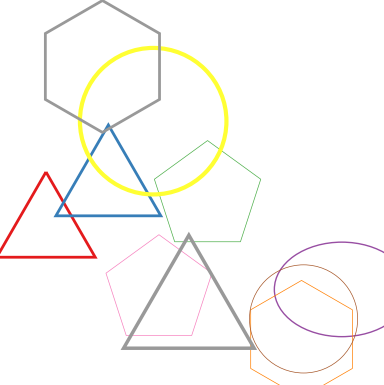[{"shape": "triangle", "thickness": 2, "radius": 0.74, "center": [0.119, 0.406]}, {"shape": "triangle", "thickness": 2, "radius": 0.79, "center": [0.281, 0.518]}, {"shape": "pentagon", "thickness": 0.5, "radius": 0.73, "center": [0.539, 0.49]}, {"shape": "oval", "thickness": 1, "radius": 0.88, "center": [0.888, 0.248]}, {"shape": "hexagon", "thickness": 0.5, "radius": 0.76, "center": [0.783, 0.119]}, {"shape": "circle", "thickness": 3, "radius": 0.95, "center": [0.398, 0.685]}, {"shape": "circle", "thickness": 0.5, "radius": 0.7, "center": [0.788, 0.172]}, {"shape": "pentagon", "thickness": 0.5, "radius": 0.72, "center": [0.413, 0.246]}, {"shape": "hexagon", "thickness": 2, "radius": 0.86, "center": [0.266, 0.827]}, {"shape": "triangle", "thickness": 2.5, "radius": 0.98, "center": [0.491, 0.193]}]